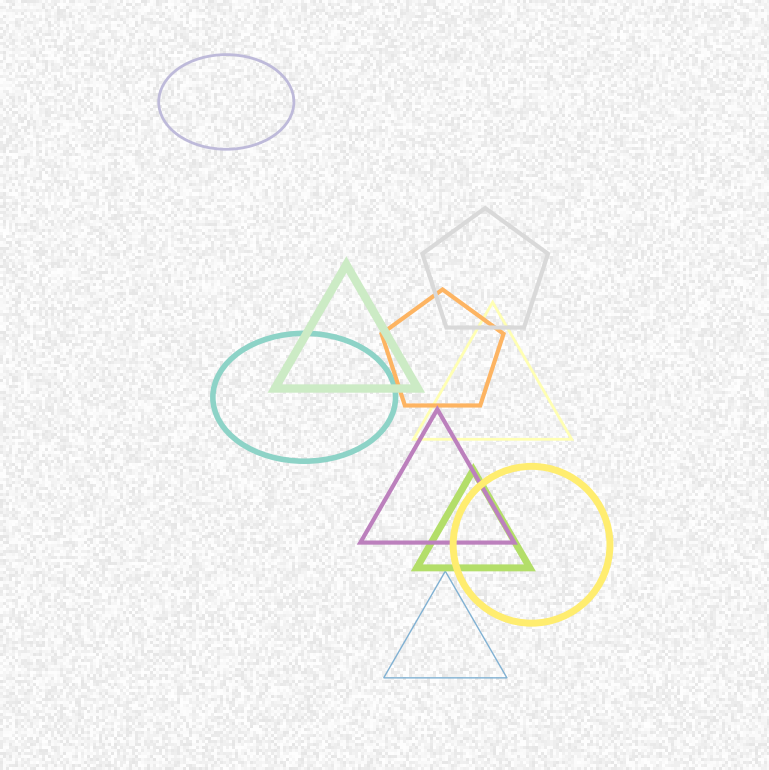[{"shape": "oval", "thickness": 2, "radius": 0.59, "center": [0.395, 0.484]}, {"shape": "triangle", "thickness": 1, "radius": 0.59, "center": [0.64, 0.489]}, {"shape": "oval", "thickness": 1, "radius": 0.44, "center": [0.294, 0.868]}, {"shape": "triangle", "thickness": 0.5, "radius": 0.46, "center": [0.578, 0.166]}, {"shape": "pentagon", "thickness": 1.5, "radius": 0.42, "center": [0.575, 0.541]}, {"shape": "triangle", "thickness": 2.5, "radius": 0.42, "center": [0.615, 0.305]}, {"shape": "pentagon", "thickness": 1.5, "radius": 0.43, "center": [0.63, 0.644]}, {"shape": "triangle", "thickness": 1.5, "radius": 0.58, "center": [0.568, 0.353]}, {"shape": "triangle", "thickness": 3, "radius": 0.54, "center": [0.45, 0.549]}, {"shape": "circle", "thickness": 2.5, "radius": 0.51, "center": [0.69, 0.293]}]